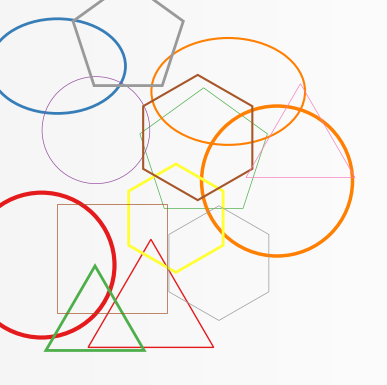[{"shape": "triangle", "thickness": 1, "radius": 0.94, "center": [0.389, 0.191]}, {"shape": "circle", "thickness": 3, "radius": 0.94, "center": [0.107, 0.311]}, {"shape": "oval", "thickness": 2, "radius": 0.88, "center": [0.148, 0.828]}, {"shape": "pentagon", "thickness": 0.5, "radius": 0.87, "center": [0.526, 0.599]}, {"shape": "triangle", "thickness": 2, "radius": 0.73, "center": [0.245, 0.163]}, {"shape": "circle", "thickness": 0.5, "radius": 0.69, "center": [0.248, 0.662]}, {"shape": "oval", "thickness": 1.5, "radius": 0.99, "center": [0.589, 0.763]}, {"shape": "circle", "thickness": 2.5, "radius": 0.97, "center": [0.715, 0.53]}, {"shape": "hexagon", "thickness": 2, "radius": 0.7, "center": [0.454, 0.433]}, {"shape": "hexagon", "thickness": 1.5, "radius": 0.81, "center": [0.51, 0.643]}, {"shape": "square", "thickness": 0.5, "radius": 0.71, "center": [0.289, 0.329]}, {"shape": "triangle", "thickness": 0.5, "radius": 0.81, "center": [0.775, 0.62]}, {"shape": "pentagon", "thickness": 2, "radius": 0.75, "center": [0.331, 0.899]}, {"shape": "hexagon", "thickness": 0.5, "radius": 0.74, "center": [0.565, 0.317]}]